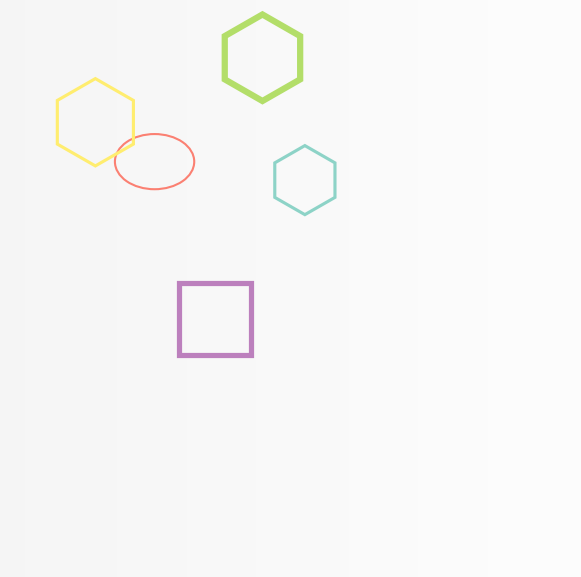[{"shape": "hexagon", "thickness": 1.5, "radius": 0.3, "center": [0.525, 0.687]}, {"shape": "oval", "thickness": 1, "radius": 0.34, "center": [0.266, 0.719]}, {"shape": "hexagon", "thickness": 3, "radius": 0.37, "center": [0.452, 0.899]}, {"shape": "square", "thickness": 2.5, "radius": 0.31, "center": [0.369, 0.447]}, {"shape": "hexagon", "thickness": 1.5, "radius": 0.38, "center": [0.164, 0.787]}]